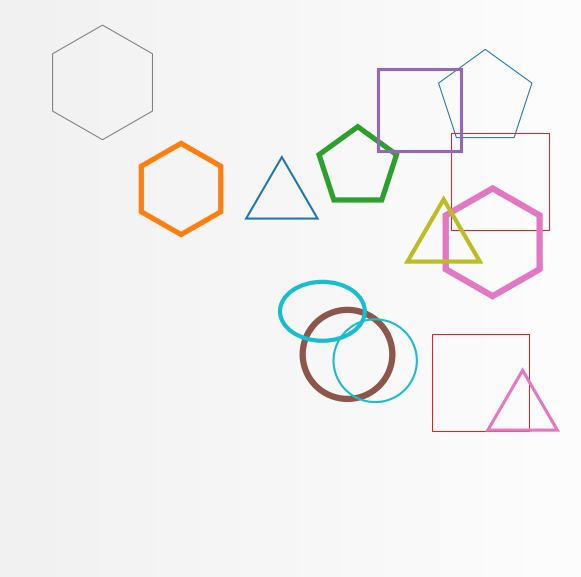[{"shape": "pentagon", "thickness": 0.5, "radius": 0.42, "center": [0.835, 0.829]}, {"shape": "triangle", "thickness": 1, "radius": 0.35, "center": [0.485, 0.656]}, {"shape": "hexagon", "thickness": 2.5, "radius": 0.39, "center": [0.311, 0.672]}, {"shape": "pentagon", "thickness": 2.5, "radius": 0.35, "center": [0.616, 0.71]}, {"shape": "square", "thickness": 0.5, "radius": 0.42, "center": [0.827, 0.337]}, {"shape": "square", "thickness": 0.5, "radius": 0.42, "center": [0.86, 0.685]}, {"shape": "square", "thickness": 1.5, "radius": 0.36, "center": [0.721, 0.809]}, {"shape": "circle", "thickness": 3, "radius": 0.39, "center": [0.598, 0.385]}, {"shape": "hexagon", "thickness": 3, "radius": 0.47, "center": [0.848, 0.58]}, {"shape": "triangle", "thickness": 1.5, "radius": 0.35, "center": [0.899, 0.289]}, {"shape": "hexagon", "thickness": 0.5, "radius": 0.5, "center": [0.176, 0.856]}, {"shape": "triangle", "thickness": 2, "radius": 0.36, "center": [0.763, 0.582]}, {"shape": "circle", "thickness": 1, "radius": 0.36, "center": [0.645, 0.375]}, {"shape": "oval", "thickness": 2, "radius": 0.36, "center": [0.555, 0.46]}]